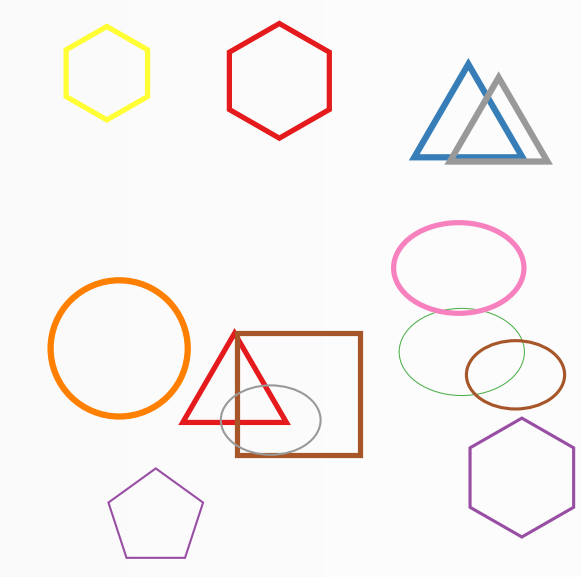[{"shape": "triangle", "thickness": 2.5, "radius": 0.51, "center": [0.404, 0.319]}, {"shape": "hexagon", "thickness": 2.5, "radius": 0.5, "center": [0.481, 0.859]}, {"shape": "triangle", "thickness": 3, "radius": 0.54, "center": [0.806, 0.78]}, {"shape": "oval", "thickness": 0.5, "radius": 0.54, "center": [0.794, 0.39]}, {"shape": "pentagon", "thickness": 1, "radius": 0.43, "center": [0.268, 0.102]}, {"shape": "hexagon", "thickness": 1.5, "radius": 0.51, "center": [0.898, 0.172]}, {"shape": "circle", "thickness": 3, "radius": 0.59, "center": [0.205, 0.396]}, {"shape": "hexagon", "thickness": 2.5, "radius": 0.4, "center": [0.184, 0.872]}, {"shape": "oval", "thickness": 1.5, "radius": 0.42, "center": [0.887, 0.35]}, {"shape": "square", "thickness": 2.5, "radius": 0.53, "center": [0.513, 0.317]}, {"shape": "oval", "thickness": 2.5, "radius": 0.56, "center": [0.789, 0.535]}, {"shape": "oval", "thickness": 1, "radius": 0.43, "center": [0.466, 0.272]}, {"shape": "triangle", "thickness": 3, "radius": 0.48, "center": [0.858, 0.768]}]